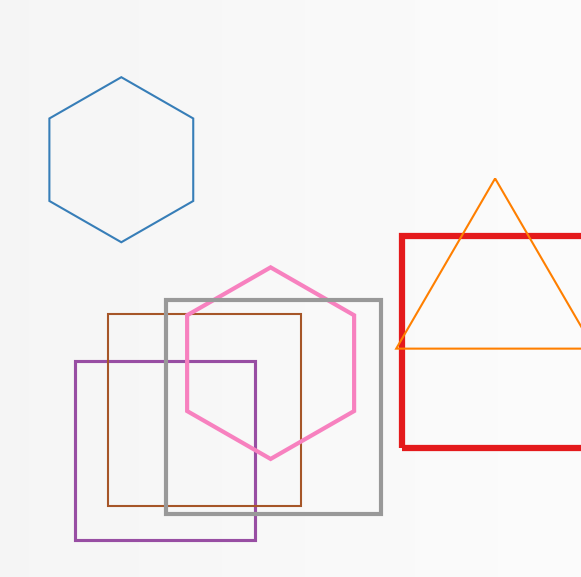[{"shape": "square", "thickness": 3, "radius": 0.91, "center": [0.874, 0.407]}, {"shape": "hexagon", "thickness": 1, "radius": 0.71, "center": [0.209, 0.723]}, {"shape": "square", "thickness": 1.5, "radius": 0.77, "center": [0.284, 0.219]}, {"shape": "triangle", "thickness": 1, "radius": 0.98, "center": [0.852, 0.494]}, {"shape": "square", "thickness": 1, "radius": 0.83, "center": [0.353, 0.289]}, {"shape": "hexagon", "thickness": 2, "radius": 0.83, "center": [0.466, 0.37]}, {"shape": "square", "thickness": 2, "radius": 0.93, "center": [0.47, 0.294]}]